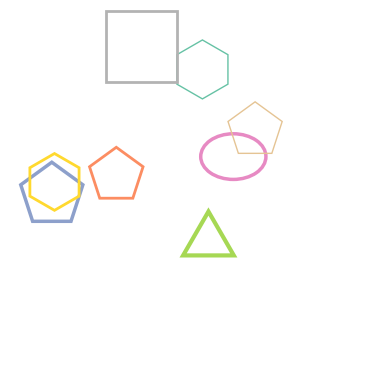[{"shape": "hexagon", "thickness": 1, "radius": 0.38, "center": [0.526, 0.82]}, {"shape": "pentagon", "thickness": 2, "radius": 0.37, "center": [0.302, 0.544]}, {"shape": "pentagon", "thickness": 2.5, "radius": 0.42, "center": [0.135, 0.494]}, {"shape": "oval", "thickness": 2.5, "radius": 0.42, "center": [0.606, 0.593]}, {"shape": "triangle", "thickness": 3, "radius": 0.38, "center": [0.541, 0.375]}, {"shape": "hexagon", "thickness": 2, "radius": 0.37, "center": [0.142, 0.527]}, {"shape": "pentagon", "thickness": 1, "radius": 0.37, "center": [0.663, 0.662]}, {"shape": "square", "thickness": 2, "radius": 0.46, "center": [0.367, 0.88]}]